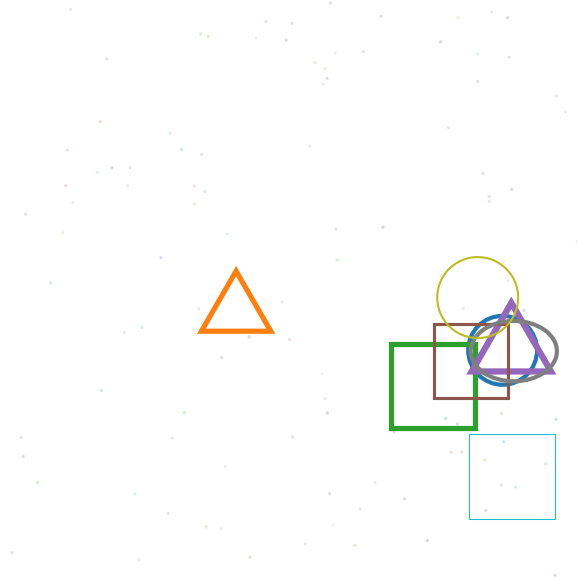[{"shape": "circle", "thickness": 2, "radius": 0.3, "center": [0.87, 0.393]}, {"shape": "triangle", "thickness": 2.5, "radius": 0.35, "center": [0.409, 0.46]}, {"shape": "square", "thickness": 2.5, "radius": 0.37, "center": [0.75, 0.331]}, {"shape": "triangle", "thickness": 3, "radius": 0.4, "center": [0.885, 0.396]}, {"shape": "square", "thickness": 1.5, "radius": 0.32, "center": [0.815, 0.374]}, {"shape": "oval", "thickness": 2, "radius": 0.37, "center": [0.89, 0.391]}, {"shape": "circle", "thickness": 1, "radius": 0.35, "center": [0.827, 0.484]}, {"shape": "square", "thickness": 0.5, "radius": 0.37, "center": [0.887, 0.174]}]